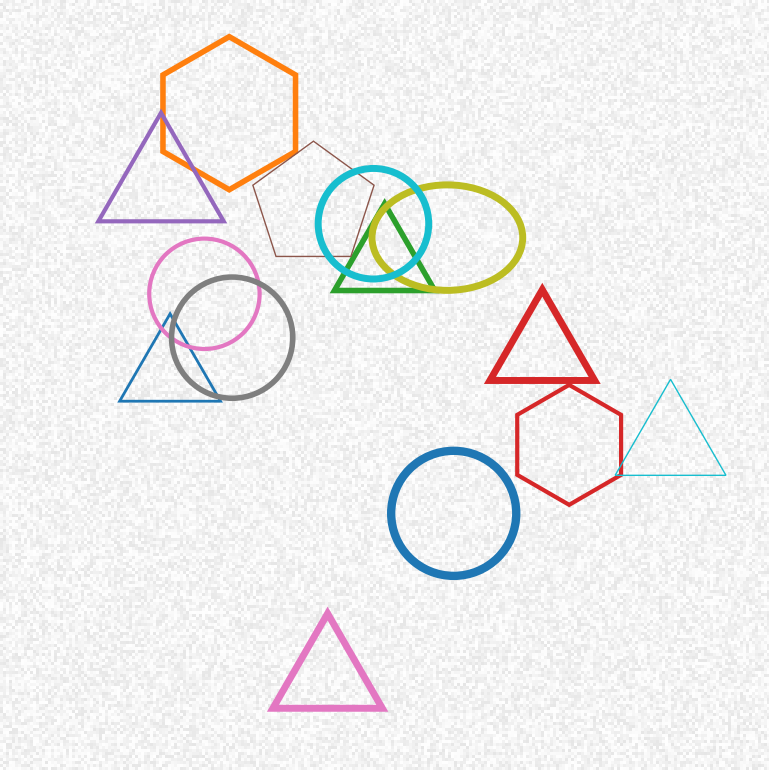[{"shape": "circle", "thickness": 3, "radius": 0.41, "center": [0.589, 0.333]}, {"shape": "triangle", "thickness": 1, "radius": 0.38, "center": [0.221, 0.517]}, {"shape": "hexagon", "thickness": 2, "radius": 0.5, "center": [0.298, 0.853]}, {"shape": "triangle", "thickness": 2, "radius": 0.38, "center": [0.499, 0.66]}, {"shape": "triangle", "thickness": 2.5, "radius": 0.39, "center": [0.704, 0.545]}, {"shape": "hexagon", "thickness": 1.5, "radius": 0.39, "center": [0.739, 0.422]}, {"shape": "triangle", "thickness": 1.5, "radius": 0.47, "center": [0.209, 0.76]}, {"shape": "pentagon", "thickness": 0.5, "radius": 0.41, "center": [0.407, 0.734]}, {"shape": "circle", "thickness": 1.5, "radius": 0.36, "center": [0.265, 0.618]}, {"shape": "triangle", "thickness": 2.5, "radius": 0.41, "center": [0.425, 0.121]}, {"shape": "circle", "thickness": 2, "radius": 0.39, "center": [0.301, 0.561]}, {"shape": "oval", "thickness": 2.5, "radius": 0.49, "center": [0.581, 0.691]}, {"shape": "circle", "thickness": 2.5, "radius": 0.36, "center": [0.485, 0.709]}, {"shape": "triangle", "thickness": 0.5, "radius": 0.42, "center": [0.871, 0.424]}]